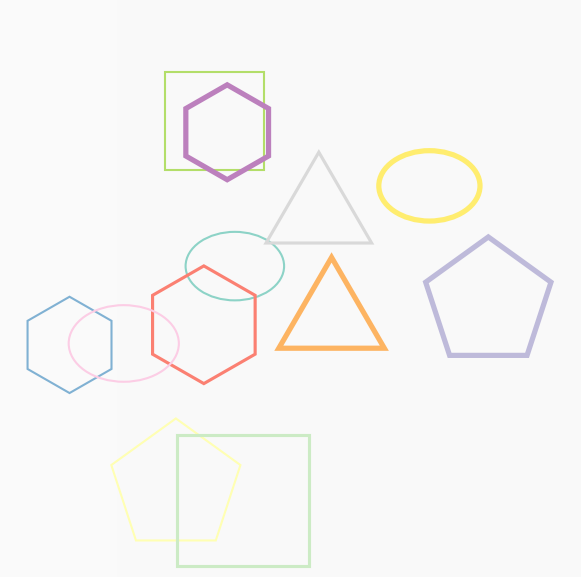[{"shape": "oval", "thickness": 1, "radius": 0.42, "center": [0.404, 0.538]}, {"shape": "pentagon", "thickness": 1, "radius": 0.58, "center": [0.303, 0.158]}, {"shape": "pentagon", "thickness": 2.5, "radius": 0.57, "center": [0.84, 0.475]}, {"shape": "hexagon", "thickness": 1.5, "radius": 0.51, "center": [0.351, 0.437]}, {"shape": "hexagon", "thickness": 1, "radius": 0.42, "center": [0.12, 0.402]}, {"shape": "triangle", "thickness": 2.5, "radius": 0.52, "center": [0.57, 0.449]}, {"shape": "square", "thickness": 1, "radius": 0.42, "center": [0.37, 0.79]}, {"shape": "oval", "thickness": 1, "radius": 0.47, "center": [0.213, 0.404]}, {"shape": "triangle", "thickness": 1.5, "radius": 0.52, "center": [0.549, 0.631]}, {"shape": "hexagon", "thickness": 2.5, "radius": 0.41, "center": [0.391, 0.77]}, {"shape": "square", "thickness": 1.5, "radius": 0.57, "center": [0.418, 0.132]}, {"shape": "oval", "thickness": 2.5, "radius": 0.44, "center": [0.739, 0.677]}]